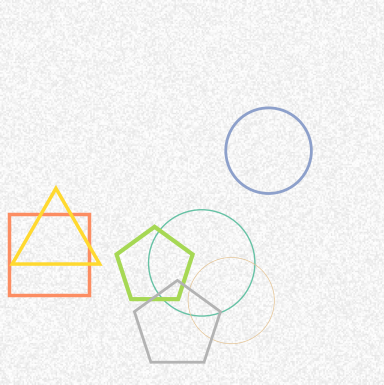[{"shape": "circle", "thickness": 1, "radius": 0.69, "center": [0.524, 0.317]}, {"shape": "square", "thickness": 2.5, "radius": 0.52, "center": [0.128, 0.339]}, {"shape": "circle", "thickness": 2, "radius": 0.56, "center": [0.698, 0.609]}, {"shape": "pentagon", "thickness": 3, "radius": 0.52, "center": [0.402, 0.307]}, {"shape": "triangle", "thickness": 2.5, "radius": 0.66, "center": [0.145, 0.38]}, {"shape": "circle", "thickness": 0.5, "radius": 0.56, "center": [0.601, 0.219]}, {"shape": "pentagon", "thickness": 2, "radius": 0.59, "center": [0.461, 0.154]}]